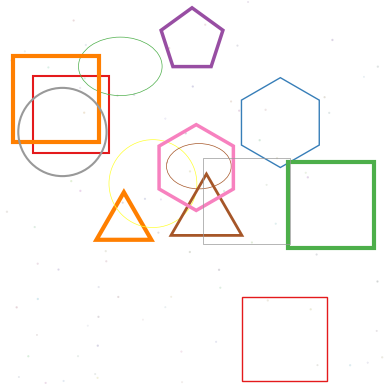[{"shape": "square", "thickness": 1.5, "radius": 0.5, "center": [0.184, 0.702]}, {"shape": "square", "thickness": 1, "radius": 0.55, "center": [0.739, 0.12]}, {"shape": "hexagon", "thickness": 1, "radius": 0.58, "center": [0.728, 0.682]}, {"shape": "oval", "thickness": 0.5, "radius": 0.54, "center": [0.312, 0.828]}, {"shape": "square", "thickness": 3, "radius": 0.56, "center": [0.86, 0.468]}, {"shape": "pentagon", "thickness": 2.5, "radius": 0.42, "center": [0.499, 0.895]}, {"shape": "square", "thickness": 3, "radius": 0.56, "center": [0.145, 0.742]}, {"shape": "triangle", "thickness": 3, "radius": 0.41, "center": [0.322, 0.418]}, {"shape": "circle", "thickness": 0.5, "radius": 0.57, "center": [0.397, 0.523]}, {"shape": "triangle", "thickness": 2, "radius": 0.53, "center": [0.536, 0.442]}, {"shape": "oval", "thickness": 0.5, "radius": 0.42, "center": [0.517, 0.568]}, {"shape": "hexagon", "thickness": 2.5, "radius": 0.56, "center": [0.51, 0.565]}, {"shape": "square", "thickness": 0.5, "radius": 0.56, "center": [0.641, 0.478]}, {"shape": "circle", "thickness": 1.5, "radius": 0.57, "center": [0.162, 0.657]}]